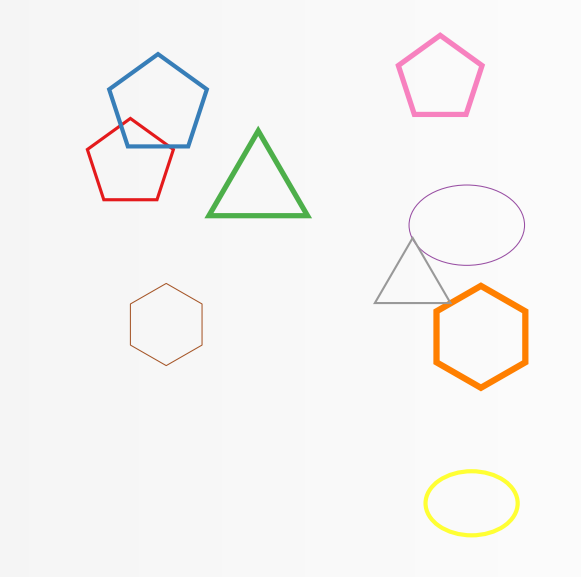[{"shape": "pentagon", "thickness": 1.5, "radius": 0.39, "center": [0.224, 0.716]}, {"shape": "pentagon", "thickness": 2, "radius": 0.44, "center": [0.272, 0.817]}, {"shape": "triangle", "thickness": 2.5, "radius": 0.49, "center": [0.444, 0.675]}, {"shape": "oval", "thickness": 0.5, "radius": 0.5, "center": [0.803, 0.609]}, {"shape": "hexagon", "thickness": 3, "radius": 0.44, "center": [0.827, 0.416]}, {"shape": "oval", "thickness": 2, "radius": 0.4, "center": [0.811, 0.128]}, {"shape": "hexagon", "thickness": 0.5, "radius": 0.36, "center": [0.286, 0.437]}, {"shape": "pentagon", "thickness": 2.5, "radius": 0.38, "center": [0.757, 0.862]}, {"shape": "triangle", "thickness": 1, "radius": 0.38, "center": [0.71, 0.512]}]